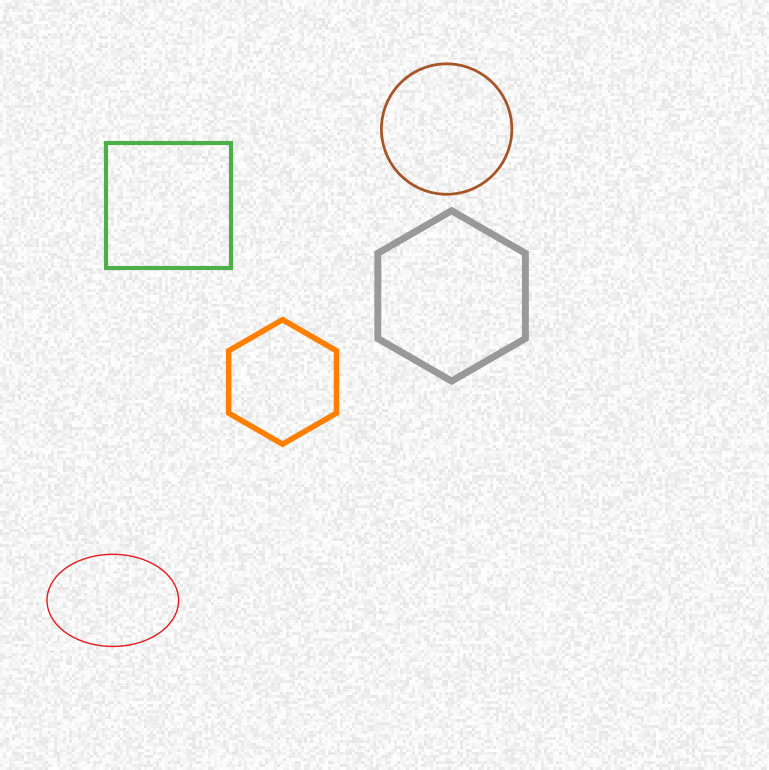[{"shape": "oval", "thickness": 0.5, "radius": 0.43, "center": [0.146, 0.22]}, {"shape": "square", "thickness": 1.5, "radius": 0.41, "center": [0.218, 0.733]}, {"shape": "hexagon", "thickness": 2, "radius": 0.4, "center": [0.367, 0.504]}, {"shape": "circle", "thickness": 1, "radius": 0.42, "center": [0.58, 0.832]}, {"shape": "hexagon", "thickness": 2.5, "radius": 0.55, "center": [0.586, 0.616]}]